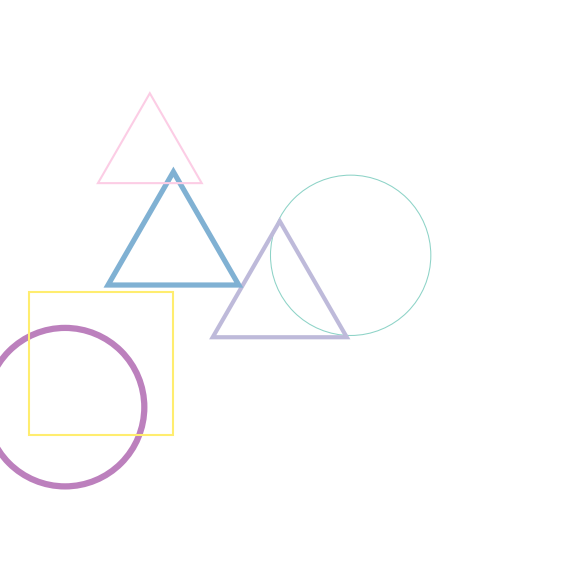[{"shape": "circle", "thickness": 0.5, "radius": 0.69, "center": [0.607, 0.557]}, {"shape": "triangle", "thickness": 2, "radius": 0.67, "center": [0.484, 0.482]}, {"shape": "triangle", "thickness": 2.5, "radius": 0.65, "center": [0.3, 0.571]}, {"shape": "triangle", "thickness": 1, "radius": 0.52, "center": [0.259, 0.734]}, {"shape": "circle", "thickness": 3, "radius": 0.69, "center": [0.113, 0.294]}, {"shape": "square", "thickness": 1, "radius": 0.62, "center": [0.175, 0.37]}]